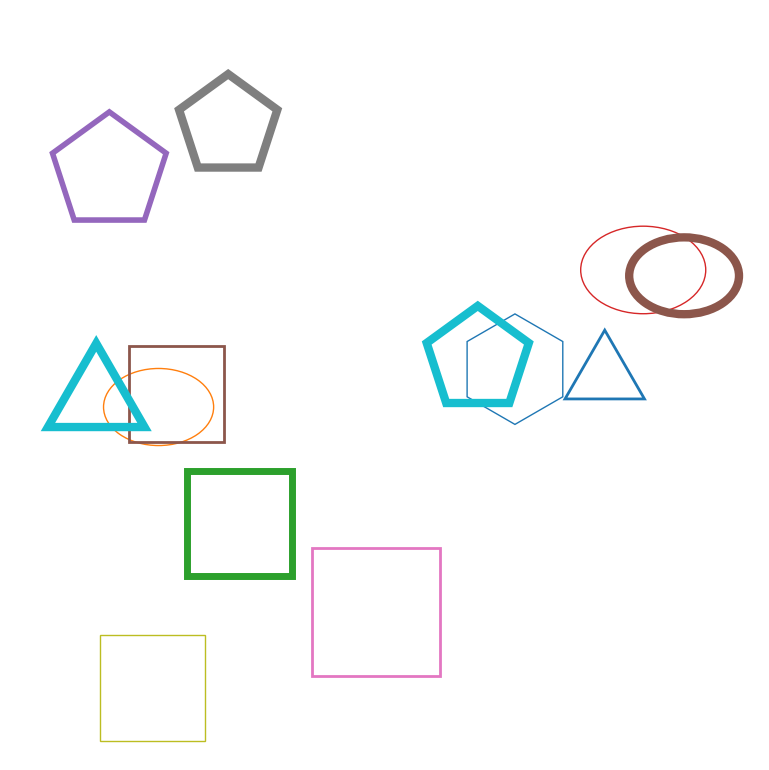[{"shape": "hexagon", "thickness": 0.5, "radius": 0.36, "center": [0.669, 0.521]}, {"shape": "triangle", "thickness": 1, "radius": 0.3, "center": [0.785, 0.512]}, {"shape": "oval", "thickness": 0.5, "radius": 0.36, "center": [0.206, 0.471]}, {"shape": "square", "thickness": 2.5, "radius": 0.34, "center": [0.311, 0.32]}, {"shape": "oval", "thickness": 0.5, "radius": 0.41, "center": [0.835, 0.649]}, {"shape": "pentagon", "thickness": 2, "radius": 0.39, "center": [0.142, 0.777]}, {"shape": "square", "thickness": 1, "radius": 0.31, "center": [0.23, 0.488]}, {"shape": "oval", "thickness": 3, "radius": 0.36, "center": [0.888, 0.642]}, {"shape": "square", "thickness": 1, "radius": 0.41, "center": [0.488, 0.205]}, {"shape": "pentagon", "thickness": 3, "radius": 0.34, "center": [0.296, 0.837]}, {"shape": "square", "thickness": 0.5, "radius": 0.34, "center": [0.198, 0.107]}, {"shape": "pentagon", "thickness": 3, "radius": 0.35, "center": [0.62, 0.533]}, {"shape": "triangle", "thickness": 3, "radius": 0.36, "center": [0.125, 0.482]}]